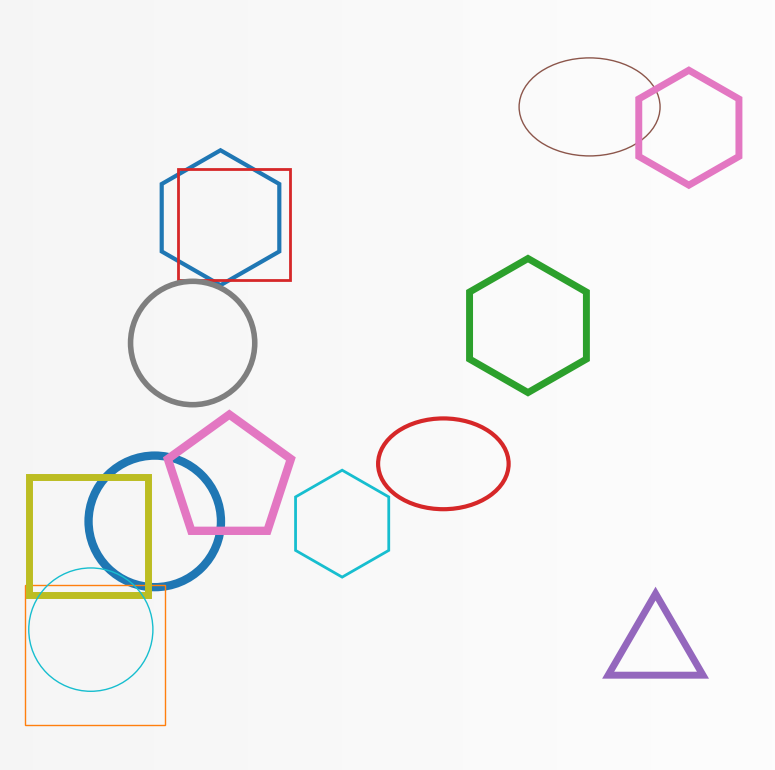[{"shape": "hexagon", "thickness": 1.5, "radius": 0.44, "center": [0.285, 0.717]}, {"shape": "circle", "thickness": 3, "radius": 0.43, "center": [0.2, 0.323]}, {"shape": "square", "thickness": 0.5, "radius": 0.45, "center": [0.123, 0.149]}, {"shape": "hexagon", "thickness": 2.5, "radius": 0.44, "center": [0.681, 0.577]}, {"shape": "oval", "thickness": 1.5, "radius": 0.42, "center": [0.572, 0.398]}, {"shape": "square", "thickness": 1, "radius": 0.36, "center": [0.302, 0.708]}, {"shape": "triangle", "thickness": 2.5, "radius": 0.35, "center": [0.846, 0.158]}, {"shape": "oval", "thickness": 0.5, "radius": 0.45, "center": [0.761, 0.861]}, {"shape": "pentagon", "thickness": 3, "radius": 0.42, "center": [0.296, 0.378]}, {"shape": "hexagon", "thickness": 2.5, "radius": 0.37, "center": [0.889, 0.834]}, {"shape": "circle", "thickness": 2, "radius": 0.4, "center": [0.249, 0.555]}, {"shape": "square", "thickness": 2.5, "radius": 0.38, "center": [0.114, 0.304]}, {"shape": "circle", "thickness": 0.5, "radius": 0.4, "center": [0.117, 0.182]}, {"shape": "hexagon", "thickness": 1, "radius": 0.35, "center": [0.441, 0.32]}]